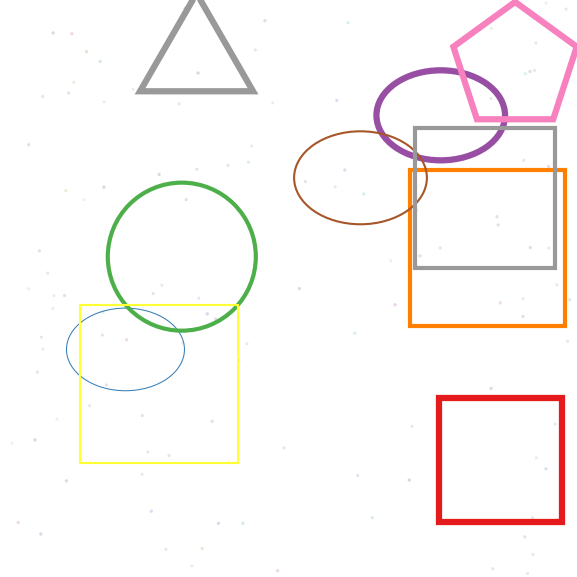[{"shape": "square", "thickness": 3, "radius": 0.53, "center": [0.866, 0.202]}, {"shape": "oval", "thickness": 0.5, "radius": 0.51, "center": [0.217, 0.394]}, {"shape": "circle", "thickness": 2, "radius": 0.64, "center": [0.315, 0.555]}, {"shape": "oval", "thickness": 3, "radius": 0.56, "center": [0.763, 0.799]}, {"shape": "square", "thickness": 2, "radius": 0.67, "center": [0.844, 0.57]}, {"shape": "square", "thickness": 1, "radius": 0.68, "center": [0.275, 0.333]}, {"shape": "oval", "thickness": 1, "radius": 0.57, "center": [0.624, 0.691]}, {"shape": "pentagon", "thickness": 3, "radius": 0.56, "center": [0.892, 0.883]}, {"shape": "square", "thickness": 2, "radius": 0.61, "center": [0.84, 0.657]}, {"shape": "triangle", "thickness": 3, "radius": 0.57, "center": [0.34, 0.898]}]